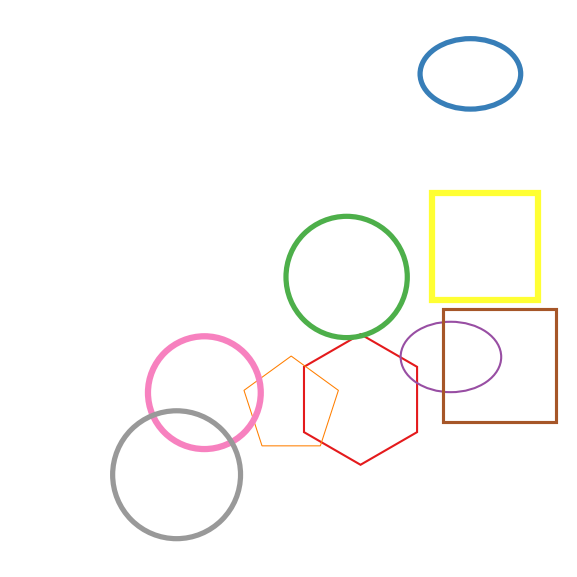[{"shape": "hexagon", "thickness": 1, "radius": 0.57, "center": [0.624, 0.307]}, {"shape": "oval", "thickness": 2.5, "radius": 0.44, "center": [0.815, 0.871]}, {"shape": "circle", "thickness": 2.5, "radius": 0.53, "center": [0.6, 0.52]}, {"shape": "oval", "thickness": 1, "radius": 0.44, "center": [0.781, 0.381]}, {"shape": "pentagon", "thickness": 0.5, "radius": 0.43, "center": [0.504, 0.297]}, {"shape": "square", "thickness": 3, "radius": 0.46, "center": [0.84, 0.573]}, {"shape": "square", "thickness": 1.5, "radius": 0.49, "center": [0.865, 0.366]}, {"shape": "circle", "thickness": 3, "radius": 0.49, "center": [0.354, 0.319]}, {"shape": "circle", "thickness": 2.5, "radius": 0.55, "center": [0.306, 0.177]}]